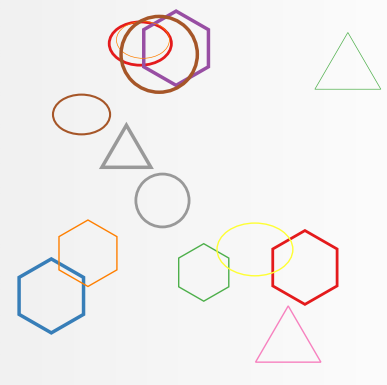[{"shape": "oval", "thickness": 2, "radius": 0.4, "center": [0.362, 0.887]}, {"shape": "hexagon", "thickness": 2, "radius": 0.48, "center": [0.787, 0.305]}, {"shape": "hexagon", "thickness": 2.5, "radius": 0.48, "center": [0.132, 0.231]}, {"shape": "hexagon", "thickness": 1, "radius": 0.37, "center": [0.526, 0.292]}, {"shape": "triangle", "thickness": 0.5, "radius": 0.49, "center": [0.898, 0.817]}, {"shape": "hexagon", "thickness": 2.5, "radius": 0.48, "center": [0.454, 0.875]}, {"shape": "oval", "thickness": 0.5, "radius": 0.34, "center": [0.369, 0.896]}, {"shape": "hexagon", "thickness": 1, "radius": 0.43, "center": [0.227, 0.342]}, {"shape": "oval", "thickness": 1, "radius": 0.49, "center": [0.658, 0.352]}, {"shape": "oval", "thickness": 1.5, "radius": 0.37, "center": [0.21, 0.703]}, {"shape": "circle", "thickness": 2.5, "radius": 0.49, "center": [0.411, 0.859]}, {"shape": "triangle", "thickness": 1, "radius": 0.49, "center": [0.744, 0.108]}, {"shape": "triangle", "thickness": 2.5, "radius": 0.36, "center": [0.326, 0.602]}, {"shape": "circle", "thickness": 2, "radius": 0.34, "center": [0.419, 0.479]}]